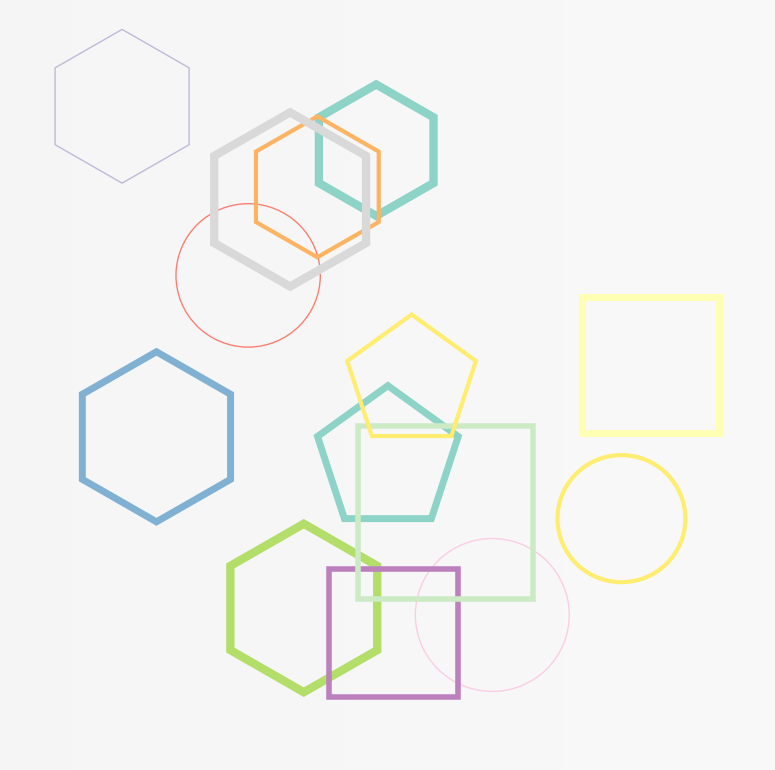[{"shape": "pentagon", "thickness": 2.5, "radius": 0.48, "center": [0.5, 0.404]}, {"shape": "hexagon", "thickness": 3, "radius": 0.43, "center": [0.485, 0.805]}, {"shape": "square", "thickness": 2.5, "radius": 0.44, "center": [0.839, 0.526]}, {"shape": "hexagon", "thickness": 0.5, "radius": 0.5, "center": [0.158, 0.862]}, {"shape": "circle", "thickness": 0.5, "radius": 0.47, "center": [0.32, 0.642]}, {"shape": "hexagon", "thickness": 2.5, "radius": 0.55, "center": [0.202, 0.433]}, {"shape": "hexagon", "thickness": 1.5, "radius": 0.46, "center": [0.409, 0.757]}, {"shape": "hexagon", "thickness": 3, "radius": 0.55, "center": [0.392, 0.21]}, {"shape": "circle", "thickness": 0.5, "radius": 0.5, "center": [0.635, 0.201]}, {"shape": "hexagon", "thickness": 3, "radius": 0.57, "center": [0.374, 0.741]}, {"shape": "square", "thickness": 2, "radius": 0.42, "center": [0.508, 0.178]}, {"shape": "square", "thickness": 2, "radius": 0.56, "center": [0.575, 0.335]}, {"shape": "pentagon", "thickness": 1.5, "radius": 0.44, "center": [0.531, 0.504]}, {"shape": "circle", "thickness": 1.5, "radius": 0.41, "center": [0.802, 0.326]}]